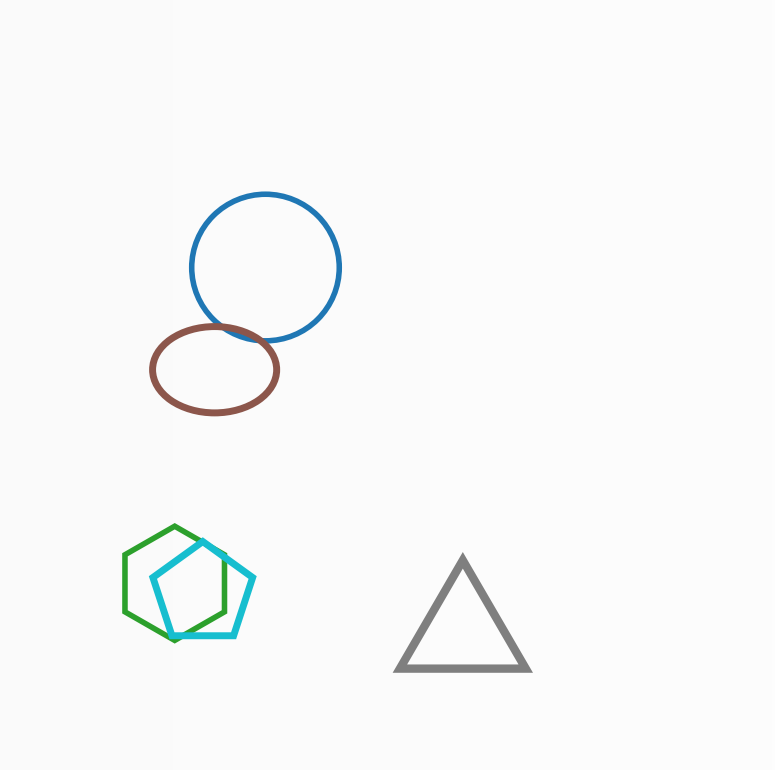[{"shape": "circle", "thickness": 2, "radius": 0.48, "center": [0.343, 0.653]}, {"shape": "hexagon", "thickness": 2, "radius": 0.37, "center": [0.225, 0.242]}, {"shape": "oval", "thickness": 2.5, "radius": 0.4, "center": [0.277, 0.52]}, {"shape": "triangle", "thickness": 3, "radius": 0.47, "center": [0.597, 0.179]}, {"shape": "pentagon", "thickness": 2.5, "radius": 0.34, "center": [0.262, 0.229]}]